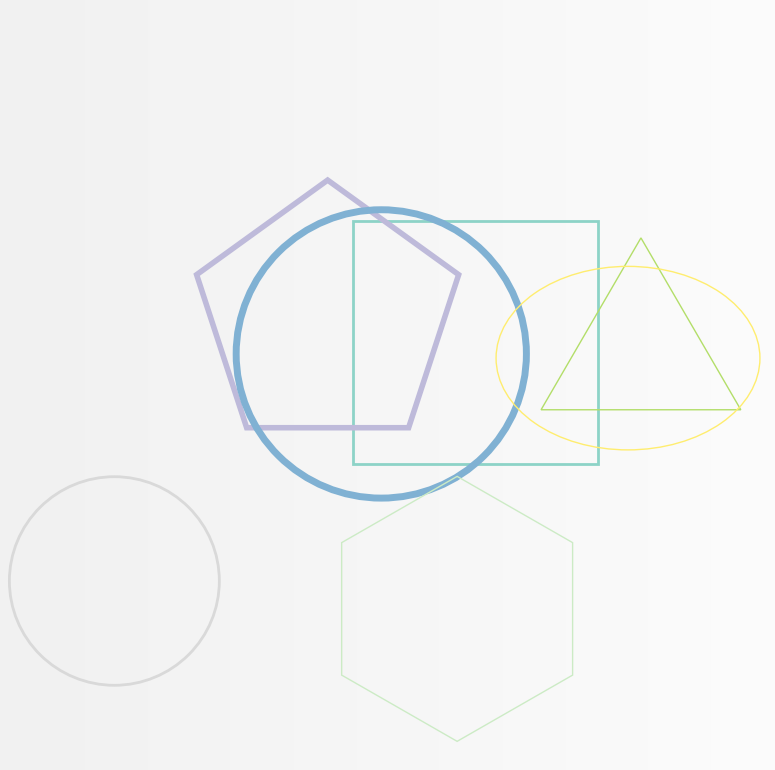[{"shape": "square", "thickness": 1, "radius": 0.79, "center": [0.613, 0.555]}, {"shape": "pentagon", "thickness": 2, "radius": 0.89, "center": [0.423, 0.588]}, {"shape": "circle", "thickness": 2.5, "radius": 0.94, "center": [0.492, 0.54]}, {"shape": "triangle", "thickness": 0.5, "radius": 0.74, "center": [0.827, 0.542]}, {"shape": "circle", "thickness": 1, "radius": 0.68, "center": [0.148, 0.245]}, {"shape": "hexagon", "thickness": 0.5, "radius": 0.86, "center": [0.59, 0.209]}, {"shape": "oval", "thickness": 0.5, "radius": 0.85, "center": [0.81, 0.535]}]